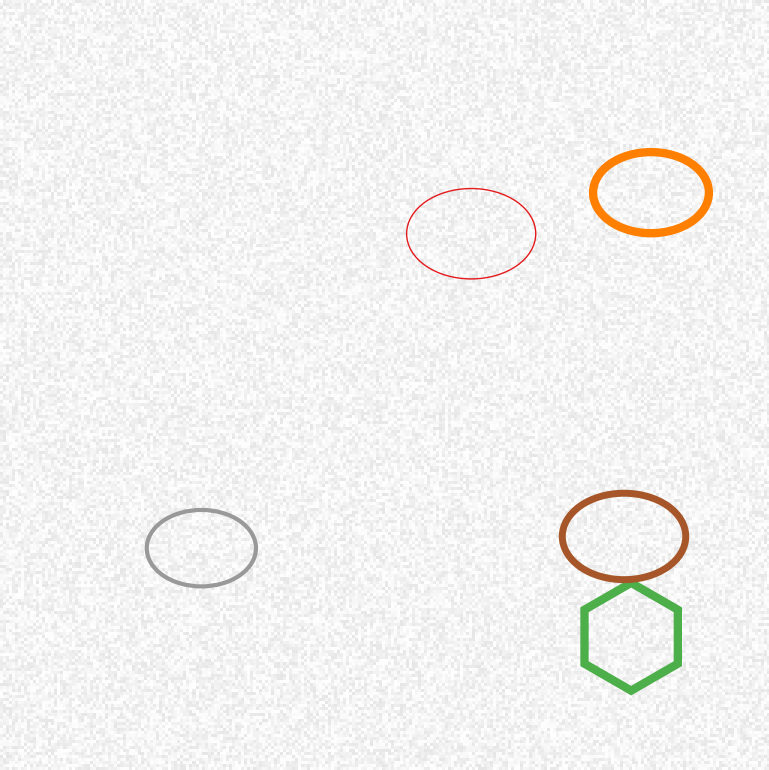[{"shape": "oval", "thickness": 0.5, "radius": 0.42, "center": [0.612, 0.696]}, {"shape": "hexagon", "thickness": 3, "radius": 0.35, "center": [0.82, 0.173]}, {"shape": "oval", "thickness": 3, "radius": 0.38, "center": [0.845, 0.75]}, {"shape": "oval", "thickness": 2.5, "radius": 0.4, "center": [0.81, 0.303]}, {"shape": "oval", "thickness": 1.5, "radius": 0.35, "center": [0.262, 0.288]}]